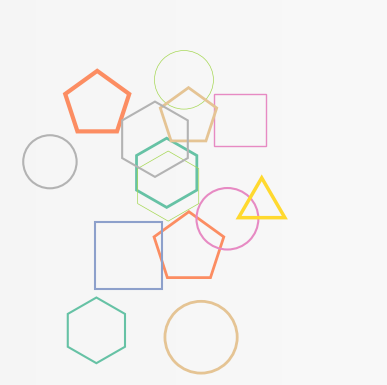[{"shape": "hexagon", "thickness": 1.5, "radius": 0.43, "center": [0.249, 0.142]}, {"shape": "hexagon", "thickness": 2, "radius": 0.45, "center": [0.43, 0.551]}, {"shape": "pentagon", "thickness": 3, "radius": 0.43, "center": [0.251, 0.729]}, {"shape": "pentagon", "thickness": 2, "radius": 0.47, "center": [0.488, 0.355]}, {"shape": "square", "thickness": 1.5, "radius": 0.44, "center": [0.332, 0.336]}, {"shape": "circle", "thickness": 1.5, "radius": 0.4, "center": [0.587, 0.432]}, {"shape": "square", "thickness": 1, "radius": 0.34, "center": [0.62, 0.688]}, {"shape": "circle", "thickness": 0.5, "radius": 0.38, "center": [0.475, 0.793]}, {"shape": "hexagon", "thickness": 0.5, "radius": 0.45, "center": [0.434, 0.517]}, {"shape": "triangle", "thickness": 2.5, "radius": 0.34, "center": [0.675, 0.469]}, {"shape": "pentagon", "thickness": 2, "radius": 0.38, "center": [0.486, 0.696]}, {"shape": "circle", "thickness": 2, "radius": 0.47, "center": [0.519, 0.124]}, {"shape": "circle", "thickness": 1.5, "radius": 0.34, "center": [0.129, 0.58]}, {"shape": "hexagon", "thickness": 1.5, "radius": 0.49, "center": [0.4, 0.638]}]